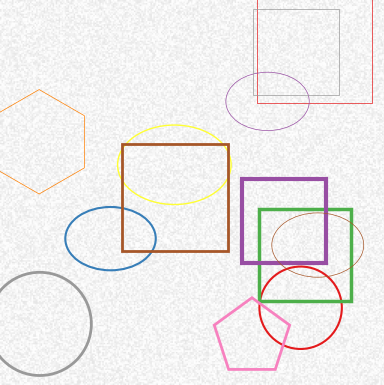[{"shape": "square", "thickness": 0.5, "radius": 0.75, "center": [0.818, 0.882]}, {"shape": "circle", "thickness": 1.5, "radius": 0.54, "center": [0.781, 0.201]}, {"shape": "oval", "thickness": 1.5, "radius": 0.59, "center": [0.287, 0.38]}, {"shape": "square", "thickness": 2.5, "radius": 0.6, "center": [0.792, 0.338]}, {"shape": "square", "thickness": 3, "radius": 0.55, "center": [0.737, 0.426]}, {"shape": "oval", "thickness": 0.5, "radius": 0.54, "center": [0.695, 0.737]}, {"shape": "hexagon", "thickness": 0.5, "radius": 0.68, "center": [0.102, 0.632]}, {"shape": "oval", "thickness": 1, "radius": 0.74, "center": [0.453, 0.572]}, {"shape": "square", "thickness": 2, "radius": 0.69, "center": [0.455, 0.486]}, {"shape": "oval", "thickness": 0.5, "radius": 0.6, "center": [0.825, 0.364]}, {"shape": "pentagon", "thickness": 2, "radius": 0.51, "center": [0.654, 0.124]}, {"shape": "circle", "thickness": 2, "radius": 0.67, "center": [0.103, 0.159]}, {"shape": "square", "thickness": 0.5, "radius": 0.56, "center": [0.768, 0.864]}]